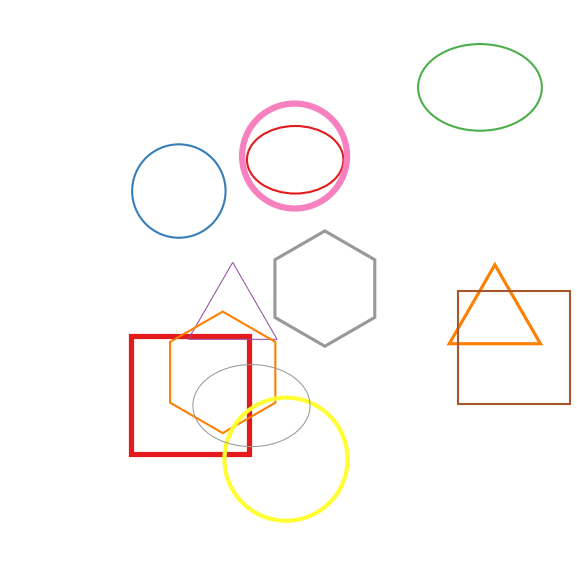[{"shape": "oval", "thickness": 1, "radius": 0.42, "center": [0.511, 0.722]}, {"shape": "square", "thickness": 2.5, "radius": 0.51, "center": [0.33, 0.315]}, {"shape": "circle", "thickness": 1, "radius": 0.4, "center": [0.31, 0.668]}, {"shape": "oval", "thickness": 1, "radius": 0.54, "center": [0.831, 0.848]}, {"shape": "triangle", "thickness": 0.5, "radius": 0.44, "center": [0.403, 0.456]}, {"shape": "triangle", "thickness": 1.5, "radius": 0.46, "center": [0.857, 0.45]}, {"shape": "hexagon", "thickness": 1, "radius": 0.53, "center": [0.386, 0.354]}, {"shape": "circle", "thickness": 2, "radius": 0.53, "center": [0.495, 0.204]}, {"shape": "square", "thickness": 1, "radius": 0.49, "center": [0.89, 0.398]}, {"shape": "circle", "thickness": 3, "radius": 0.45, "center": [0.51, 0.729]}, {"shape": "hexagon", "thickness": 1.5, "radius": 0.5, "center": [0.562, 0.499]}, {"shape": "oval", "thickness": 0.5, "radius": 0.51, "center": [0.435, 0.297]}]